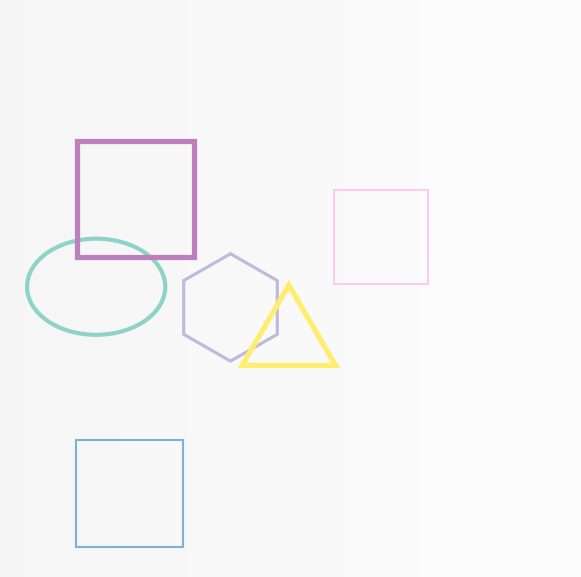[{"shape": "oval", "thickness": 2, "radius": 0.59, "center": [0.165, 0.503]}, {"shape": "hexagon", "thickness": 1.5, "radius": 0.46, "center": [0.397, 0.467]}, {"shape": "square", "thickness": 1, "radius": 0.46, "center": [0.223, 0.145]}, {"shape": "square", "thickness": 1, "radius": 0.41, "center": [0.655, 0.589]}, {"shape": "square", "thickness": 2.5, "radius": 0.5, "center": [0.233, 0.655]}, {"shape": "triangle", "thickness": 2.5, "radius": 0.46, "center": [0.497, 0.413]}]